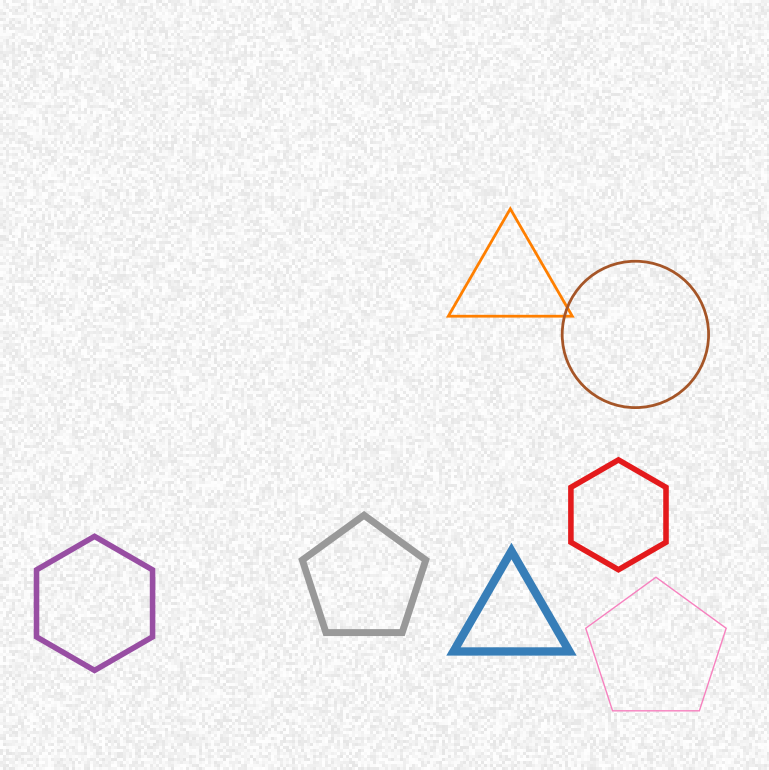[{"shape": "hexagon", "thickness": 2, "radius": 0.36, "center": [0.803, 0.331]}, {"shape": "triangle", "thickness": 3, "radius": 0.43, "center": [0.664, 0.197]}, {"shape": "hexagon", "thickness": 2, "radius": 0.44, "center": [0.123, 0.216]}, {"shape": "triangle", "thickness": 1, "radius": 0.46, "center": [0.663, 0.636]}, {"shape": "circle", "thickness": 1, "radius": 0.48, "center": [0.825, 0.566]}, {"shape": "pentagon", "thickness": 0.5, "radius": 0.48, "center": [0.852, 0.154]}, {"shape": "pentagon", "thickness": 2.5, "radius": 0.42, "center": [0.473, 0.247]}]